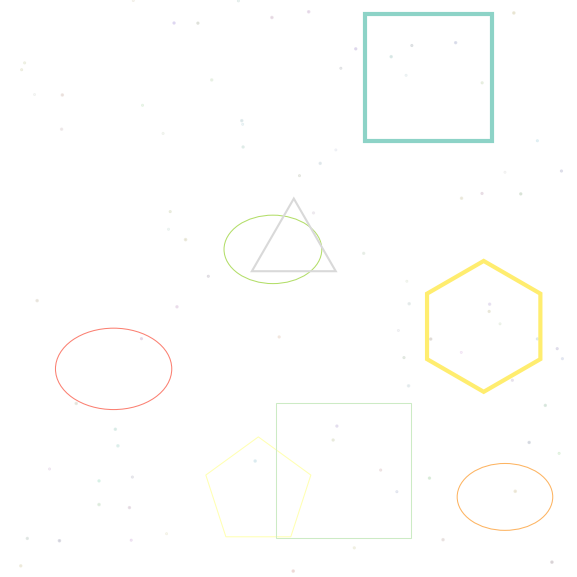[{"shape": "square", "thickness": 2, "radius": 0.55, "center": [0.742, 0.865]}, {"shape": "pentagon", "thickness": 0.5, "radius": 0.48, "center": [0.447, 0.147]}, {"shape": "oval", "thickness": 0.5, "radius": 0.5, "center": [0.197, 0.36]}, {"shape": "oval", "thickness": 0.5, "radius": 0.41, "center": [0.874, 0.139]}, {"shape": "oval", "thickness": 0.5, "radius": 0.42, "center": [0.473, 0.567]}, {"shape": "triangle", "thickness": 1, "radius": 0.42, "center": [0.509, 0.571]}, {"shape": "square", "thickness": 0.5, "radius": 0.58, "center": [0.595, 0.184]}, {"shape": "hexagon", "thickness": 2, "radius": 0.57, "center": [0.838, 0.434]}]